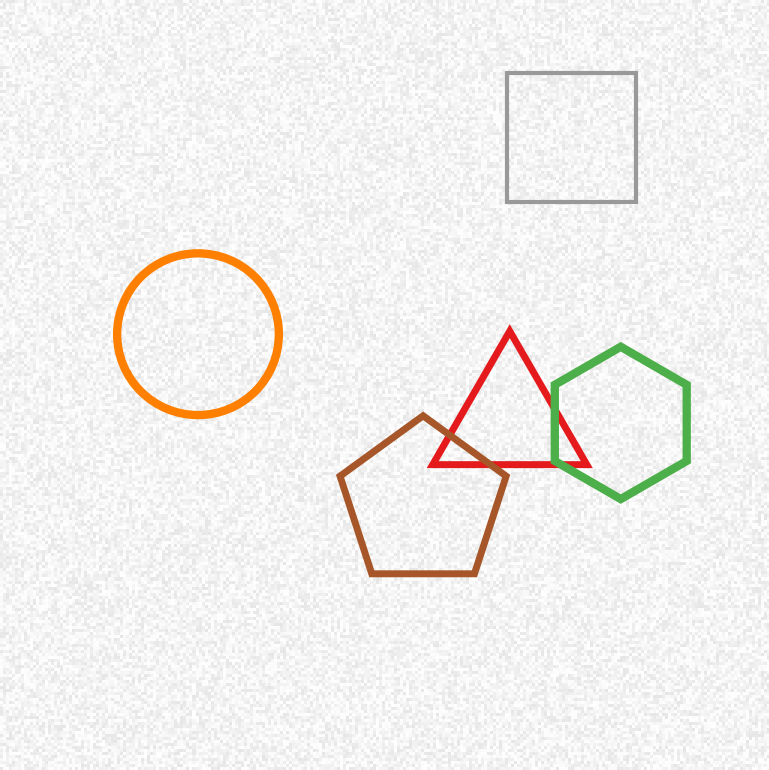[{"shape": "triangle", "thickness": 2.5, "radius": 0.58, "center": [0.662, 0.454]}, {"shape": "hexagon", "thickness": 3, "radius": 0.49, "center": [0.806, 0.451]}, {"shape": "circle", "thickness": 3, "radius": 0.53, "center": [0.257, 0.566]}, {"shape": "pentagon", "thickness": 2.5, "radius": 0.57, "center": [0.549, 0.347]}, {"shape": "square", "thickness": 1.5, "radius": 0.42, "center": [0.742, 0.821]}]